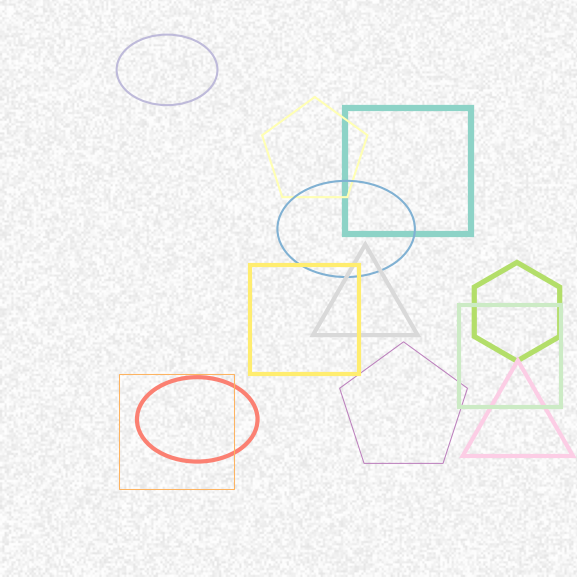[{"shape": "square", "thickness": 3, "radius": 0.55, "center": [0.707, 0.703]}, {"shape": "pentagon", "thickness": 1, "radius": 0.48, "center": [0.545, 0.735]}, {"shape": "oval", "thickness": 1, "radius": 0.44, "center": [0.289, 0.878]}, {"shape": "oval", "thickness": 2, "radius": 0.52, "center": [0.342, 0.273]}, {"shape": "oval", "thickness": 1, "radius": 0.6, "center": [0.599, 0.603]}, {"shape": "square", "thickness": 0.5, "radius": 0.5, "center": [0.306, 0.253]}, {"shape": "hexagon", "thickness": 2.5, "radius": 0.43, "center": [0.895, 0.459]}, {"shape": "triangle", "thickness": 2, "radius": 0.55, "center": [0.897, 0.265]}, {"shape": "triangle", "thickness": 2, "radius": 0.52, "center": [0.633, 0.471]}, {"shape": "pentagon", "thickness": 0.5, "radius": 0.58, "center": [0.699, 0.291]}, {"shape": "square", "thickness": 2, "radius": 0.44, "center": [0.884, 0.383]}, {"shape": "square", "thickness": 2, "radius": 0.47, "center": [0.528, 0.446]}]